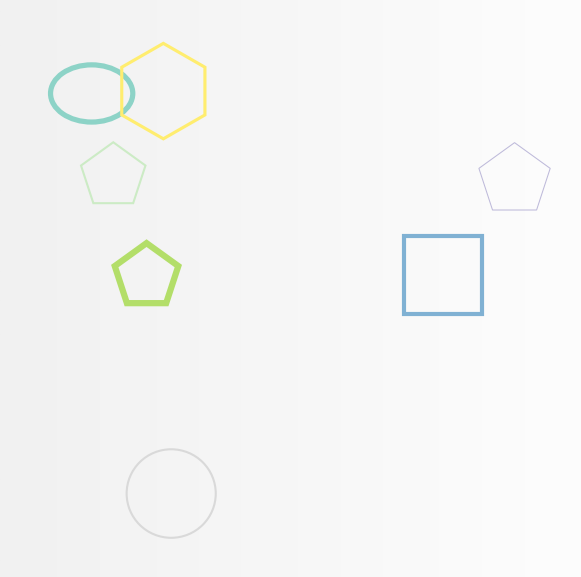[{"shape": "oval", "thickness": 2.5, "radius": 0.35, "center": [0.158, 0.837]}, {"shape": "pentagon", "thickness": 0.5, "radius": 0.32, "center": [0.885, 0.688]}, {"shape": "square", "thickness": 2, "radius": 0.34, "center": [0.762, 0.524]}, {"shape": "pentagon", "thickness": 3, "radius": 0.29, "center": [0.252, 0.521]}, {"shape": "circle", "thickness": 1, "radius": 0.38, "center": [0.295, 0.145]}, {"shape": "pentagon", "thickness": 1, "radius": 0.29, "center": [0.195, 0.694]}, {"shape": "hexagon", "thickness": 1.5, "radius": 0.41, "center": [0.281, 0.841]}]